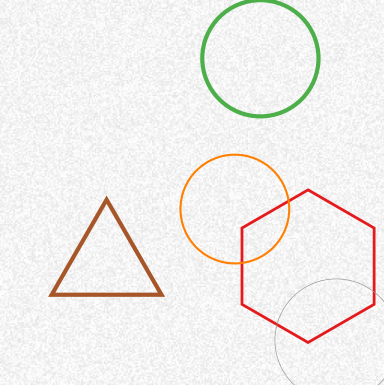[{"shape": "hexagon", "thickness": 2, "radius": 0.99, "center": [0.8, 0.309]}, {"shape": "circle", "thickness": 3, "radius": 0.75, "center": [0.676, 0.849]}, {"shape": "circle", "thickness": 1.5, "radius": 0.71, "center": [0.61, 0.457]}, {"shape": "triangle", "thickness": 3, "radius": 0.82, "center": [0.277, 0.317]}, {"shape": "circle", "thickness": 0.5, "radius": 0.8, "center": [0.873, 0.116]}]